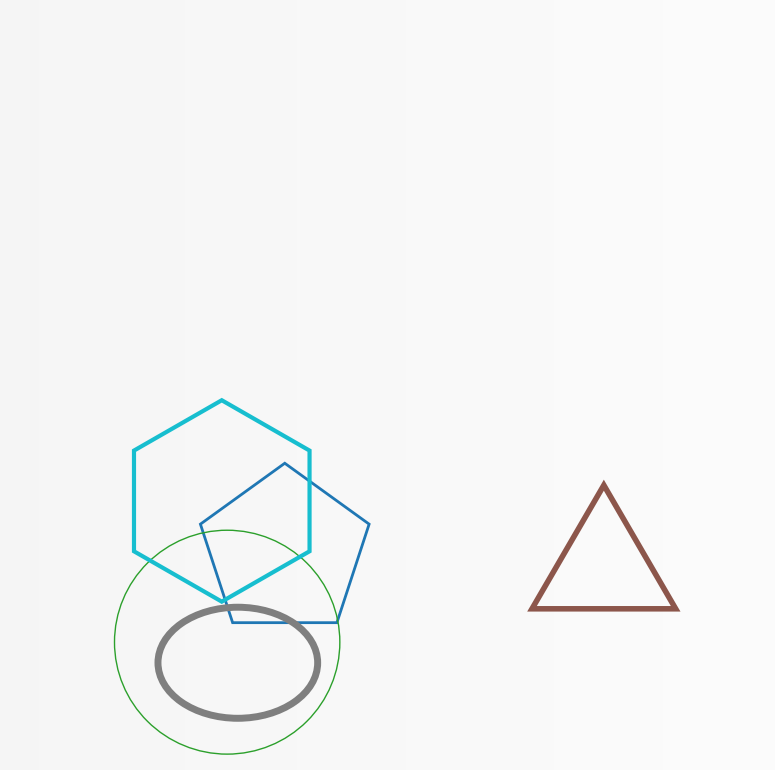[{"shape": "pentagon", "thickness": 1, "radius": 0.57, "center": [0.367, 0.284]}, {"shape": "circle", "thickness": 0.5, "radius": 0.73, "center": [0.293, 0.166]}, {"shape": "triangle", "thickness": 2, "radius": 0.54, "center": [0.779, 0.263]}, {"shape": "oval", "thickness": 2.5, "radius": 0.52, "center": [0.307, 0.139]}, {"shape": "hexagon", "thickness": 1.5, "radius": 0.65, "center": [0.286, 0.349]}]